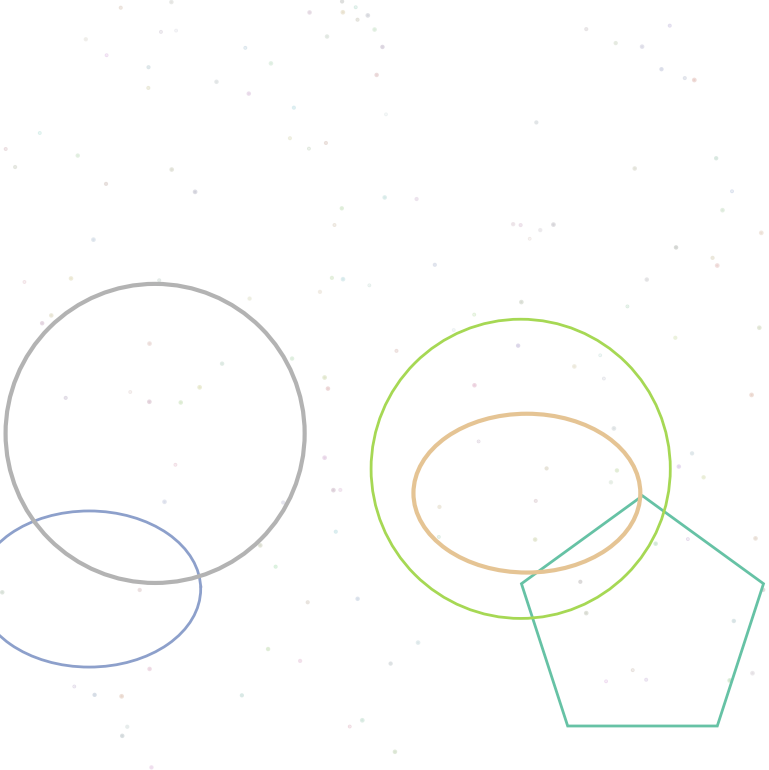[{"shape": "pentagon", "thickness": 1, "radius": 0.83, "center": [0.834, 0.191]}, {"shape": "oval", "thickness": 1, "radius": 0.72, "center": [0.116, 0.235]}, {"shape": "circle", "thickness": 1, "radius": 0.97, "center": [0.676, 0.391]}, {"shape": "oval", "thickness": 1.5, "radius": 0.74, "center": [0.684, 0.36]}, {"shape": "circle", "thickness": 1.5, "radius": 0.97, "center": [0.201, 0.437]}]